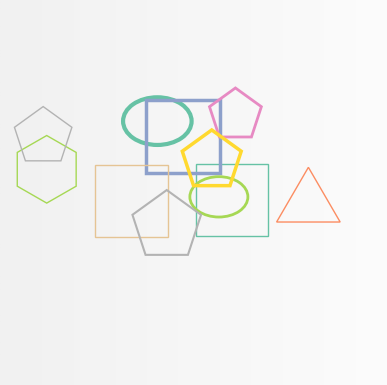[{"shape": "square", "thickness": 1, "radius": 0.47, "center": [0.599, 0.482]}, {"shape": "oval", "thickness": 3, "radius": 0.44, "center": [0.406, 0.685]}, {"shape": "triangle", "thickness": 1, "radius": 0.47, "center": [0.796, 0.471]}, {"shape": "square", "thickness": 2.5, "radius": 0.48, "center": [0.471, 0.646]}, {"shape": "pentagon", "thickness": 2, "radius": 0.35, "center": [0.608, 0.701]}, {"shape": "oval", "thickness": 2, "radius": 0.37, "center": [0.565, 0.489]}, {"shape": "hexagon", "thickness": 1, "radius": 0.44, "center": [0.121, 0.56]}, {"shape": "pentagon", "thickness": 2.5, "radius": 0.4, "center": [0.546, 0.582]}, {"shape": "square", "thickness": 1, "radius": 0.47, "center": [0.339, 0.478]}, {"shape": "pentagon", "thickness": 1, "radius": 0.39, "center": [0.111, 0.645]}, {"shape": "pentagon", "thickness": 1.5, "radius": 0.47, "center": [0.43, 0.413]}]